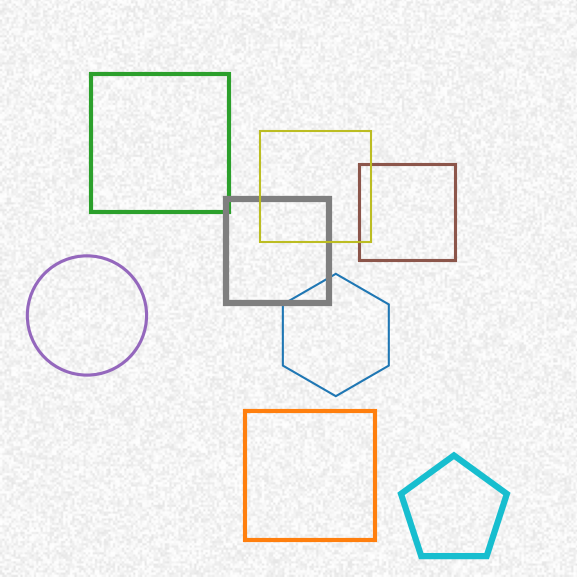[{"shape": "hexagon", "thickness": 1, "radius": 0.53, "center": [0.582, 0.419]}, {"shape": "square", "thickness": 2, "radius": 0.56, "center": [0.536, 0.176]}, {"shape": "square", "thickness": 2, "radius": 0.6, "center": [0.277, 0.751]}, {"shape": "circle", "thickness": 1.5, "radius": 0.52, "center": [0.151, 0.453]}, {"shape": "square", "thickness": 1.5, "radius": 0.41, "center": [0.705, 0.632]}, {"shape": "square", "thickness": 3, "radius": 0.45, "center": [0.48, 0.564]}, {"shape": "square", "thickness": 1, "radius": 0.48, "center": [0.546, 0.676]}, {"shape": "pentagon", "thickness": 3, "radius": 0.48, "center": [0.786, 0.114]}]